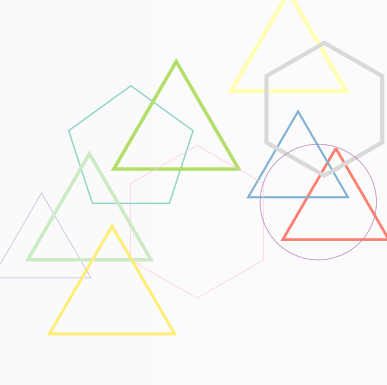[{"shape": "pentagon", "thickness": 1, "radius": 0.84, "center": [0.338, 0.608]}, {"shape": "triangle", "thickness": 3, "radius": 0.86, "center": [0.745, 0.849]}, {"shape": "triangle", "thickness": 0.5, "radius": 0.74, "center": [0.107, 0.352]}, {"shape": "triangle", "thickness": 2, "radius": 0.79, "center": [0.867, 0.457]}, {"shape": "triangle", "thickness": 1.5, "radius": 0.74, "center": [0.769, 0.562]}, {"shape": "triangle", "thickness": 2.5, "radius": 0.93, "center": [0.455, 0.654]}, {"shape": "hexagon", "thickness": 0.5, "radius": 0.99, "center": [0.509, 0.424]}, {"shape": "hexagon", "thickness": 3, "radius": 0.86, "center": [0.837, 0.716]}, {"shape": "circle", "thickness": 0.5, "radius": 0.75, "center": [0.821, 0.475]}, {"shape": "triangle", "thickness": 2.5, "radius": 0.92, "center": [0.231, 0.417]}, {"shape": "triangle", "thickness": 2, "radius": 0.93, "center": [0.289, 0.226]}]